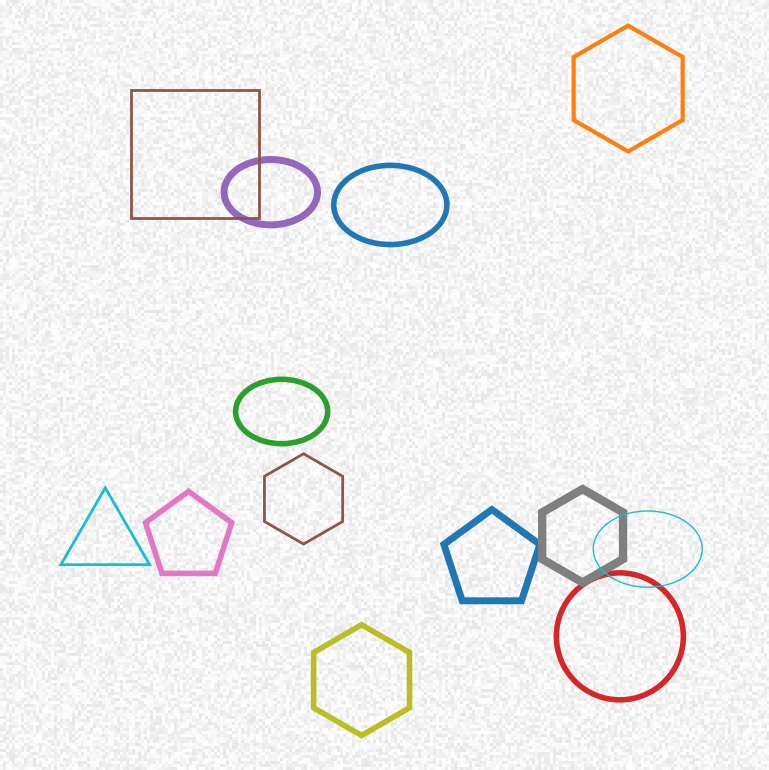[{"shape": "oval", "thickness": 2, "radius": 0.37, "center": [0.507, 0.734]}, {"shape": "pentagon", "thickness": 2.5, "radius": 0.33, "center": [0.639, 0.273]}, {"shape": "hexagon", "thickness": 1.5, "radius": 0.41, "center": [0.816, 0.885]}, {"shape": "oval", "thickness": 2, "radius": 0.3, "center": [0.366, 0.466]}, {"shape": "circle", "thickness": 2, "radius": 0.41, "center": [0.805, 0.174]}, {"shape": "oval", "thickness": 2.5, "radius": 0.3, "center": [0.352, 0.75]}, {"shape": "square", "thickness": 1, "radius": 0.42, "center": [0.253, 0.8]}, {"shape": "hexagon", "thickness": 1, "radius": 0.29, "center": [0.394, 0.352]}, {"shape": "pentagon", "thickness": 2, "radius": 0.29, "center": [0.245, 0.303]}, {"shape": "hexagon", "thickness": 3, "radius": 0.3, "center": [0.757, 0.304]}, {"shape": "hexagon", "thickness": 2, "radius": 0.36, "center": [0.47, 0.117]}, {"shape": "oval", "thickness": 0.5, "radius": 0.35, "center": [0.841, 0.287]}, {"shape": "triangle", "thickness": 1, "radius": 0.33, "center": [0.137, 0.3]}]